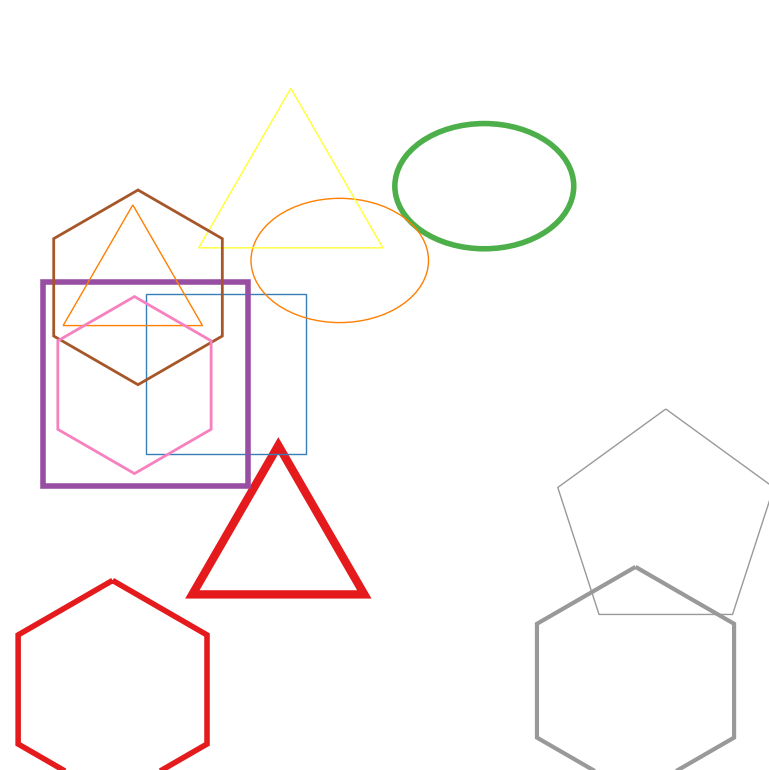[{"shape": "triangle", "thickness": 3, "radius": 0.64, "center": [0.361, 0.293]}, {"shape": "hexagon", "thickness": 2, "radius": 0.71, "center": [0.146, 0.105]}, {"shape": "square", "thickness": 0.5, "radius": 0.52, "center": [0.294, 0.515]}, {"shape": "oval", "thickness": 2, "radius": 0.58, "center": [0.629, 0.758]}, {"shape": "square", "thickness": 2, "radius": 0.66, "center": [0.189, 0.502]}, {"shape": "oval", "thickness": 0.5, "radius": 0.58, "center": [0.441, 0.662]}, {"shape": "triangle", "thickness": 0.5, "radius": 0.52, "center": [0.172, 0.629]}, {"shape": "triangle", "thickness": 0.5, "radius": 0.69, "center": [0.378, 0.747]}, {"shape": "hexagon", "thickness": 1, "radius": 0.63, "center": [0.179, 0.627]}, {"shape": "hexagon", "thickness": 1, "radius": 0.57, "center": [0.175, 0.5]}, {"shape": "pentagon", "thickness": 0.5, "radius": 0.74, "center": [0.865, 0.321]}, {"shape": "hexagon", "thickness": 1.5, "radius": 0.74, "center": [0.825, 0.116]}]